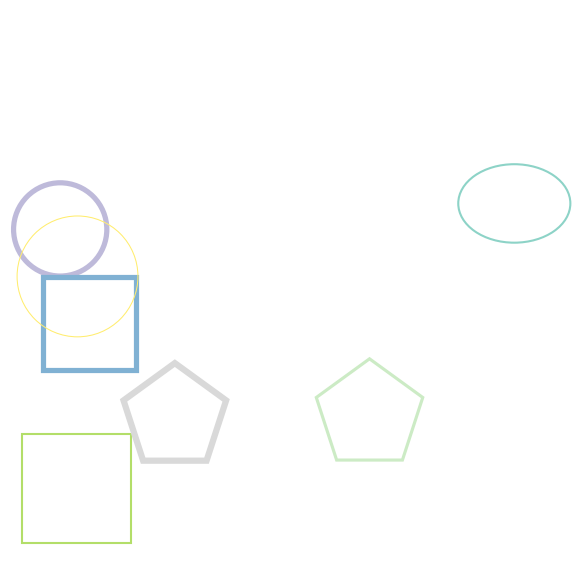[{"shape": "oval", "thickness": 1, "radius": 0.49, "center": [0.891, 0.647]}, {"shape": "circle", "thickness": 2.5, "radius": 0.4, "center": [0.104, 0.602]}, {"shape": "square", "thickness": 2.5, "radius": 0.4, "center": [0.155, 0.439]}, {"shape": "square", "thickness": 1, "radius": 0.47, "center": [0.132, 0.154]}, {"shape": "pentagon", "thickness": 3, "radius": 0.47, "center": [0.303, 0.277]}, {"shape": "pentagon", "thickness": 1.5, "radius": 0.48, "center": [0.64, 0.281]}, {"shape": "circle", "thickness": 0.5, "radius": 0.52, "center": [0.134, 0.521]}]